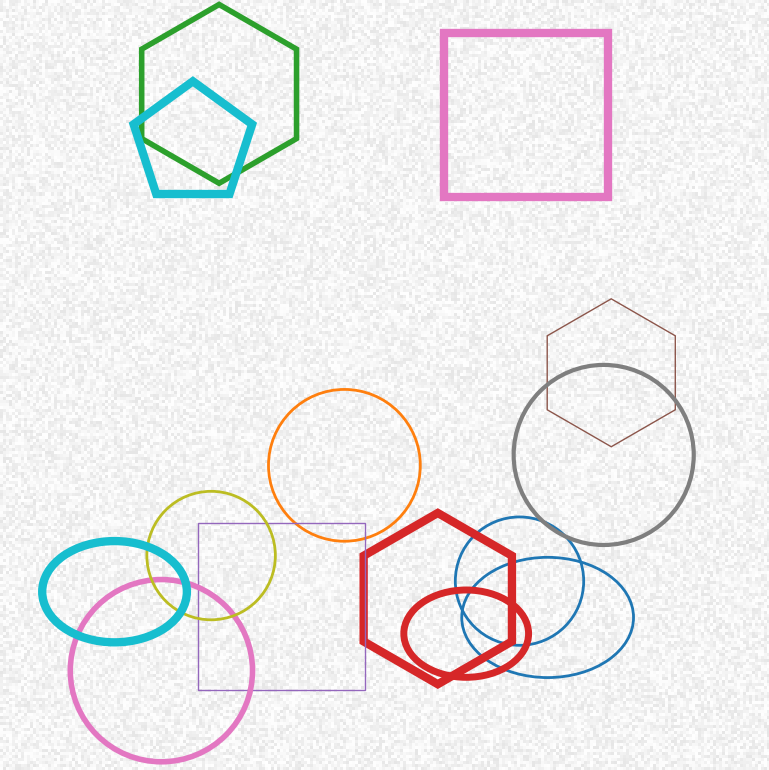[{"shape": "oval", "thickness": 1, "radius": 0.56, "center": [0.711, 0.198]}, {"shape": "circle", "thickness": 1, "radius": 0.42, "center": [0.675, 0.245]}, {"shape": "circle", "thickness": 1, "radius": 0.49, "center": [0.447, 0.396]}, {"shape": "hexagon", "thickness": 2, "radius": 0.58, "center": [0.285, 0.878]}, {"shape": "hexagon", "thickness": 3, "radius": 0.56, "center": [0.569, 0.223]}, {"shape": "oval", "thickness": 2.5, "radius": 0.41, "center": [0.605, 0.177]}, {"shape": "square", "thickness": 0.5, "radius": 0.54, "center": [0.366, 0.213]}, {"shape": "hexagon", "thickness": 0.5, "radius": 0.48, "center": [0.794, 0.516]}, {"shape": "square", "thickness": 3, "radius": 0.53, "center": [0.683, 0.851]}, {"shape": "circle", "thickness": 2, "radius": 0.59, "center": [0.21, 0.129]}, {"shape": "circle", "thickness": 1.5, "radius": 0.58, "center": [0.784, 0.409]}, {"shape": "circle", "thickness": 1, "radius": 0.42, "center": [0.274, 0.278]}, {"shape": "oval", "thickness": 3, "radius": 0.47, "center": [0.149, 0.232]}, {"shape": "pentagon", "thickness": 3, "radius": 0.4, "center": [0.25, 0.814]}]